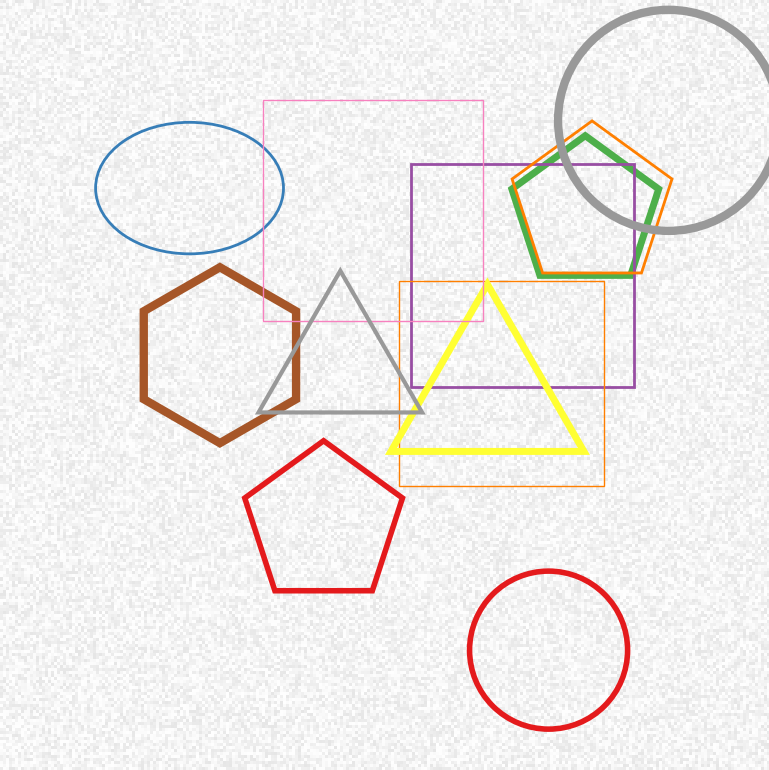[{"shape": "pentagon", "thickness": 2, "radius": 0.54, "center": [0.42, 0.32]}, {"shape": "circle", "thickness": 2, "radius": 0.51, "center": [0.712, 0.156]}, {"shape": "oval", "thickness": 1, "radius": 0.61, "center": [0.246, 0.756]}, {"shape": "pentagon", "thickness": 2.5, "radius": 0.5, "center": [0.76, 0.723]}, {"shape": "square", "thickness": 1, "radius": 0.72, "center": [0.679, 0.642]}, {"shape": "square", "thickness": 0.5, "radius": 0.67, "center": [0.652, 0.502]}, {"shape": "pentagon", "thickness": 1, "radius": 0.55, "center": [0.769, 0.734]}, {"shape": "triangle", "thickness": 2.5, "radius": 0.72, "center": [0.633, 0.486]}, {"shape": "hexagon", "thickness": 3, "radius": 0.57, "center": [0.286, 0.539]}, {"shape": "square", "thickness": 0.5, "radius": 0.72, "center": [0.485, 0.727]}, {"shape": "circle", "thickness": 3, "radius": 0.72, "center": [0.868, 0.844]}, {"shape": "triangle", "thickness": 1.5, "radius": 0.61, "center": [0.442, 0.526]}]